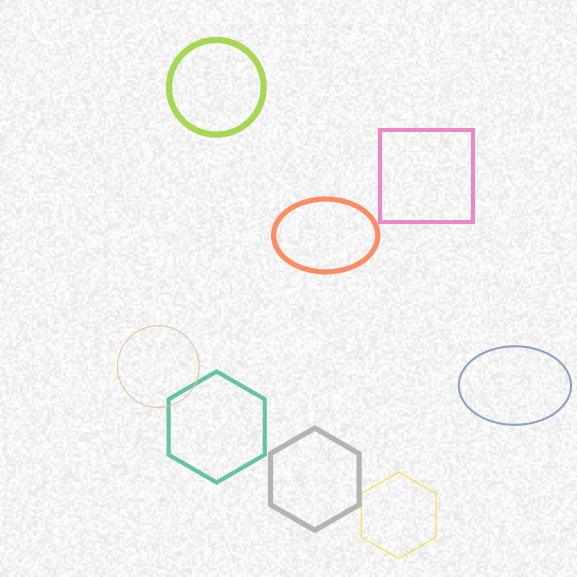[{"shape": "hexagon", "thickness": 2, "radius": 0.48, "center": [0.375, 0.26]}, {"shape": "oval", "thickness": 2.5, "radius": 0.45, "center": [0.564, 0.591]}, {"shape": "oval", "thickness": 1, "radius": 0.49, "center": [0.892, 0.332]}, {"shape": "square", "thickness": 2, "radius": 0.4, "center": [0.739, 0.695]}, {"shape": "circle", "thickness": 3, "radius": 0.41, "center": [0.375, 0.848]}, {"shape": "hexagon", "thickness": 0.5, "radius": 0.37, "center": [0.69, 0.107]}, {"shape": "circle", "thickness": 0.5, "radius": 0.35, "center": [0.274, 0.364]}, {"shape": "hexagon", "thickness": 2.5, "radius": 0.44, "center": [0.545, 0.169]}]